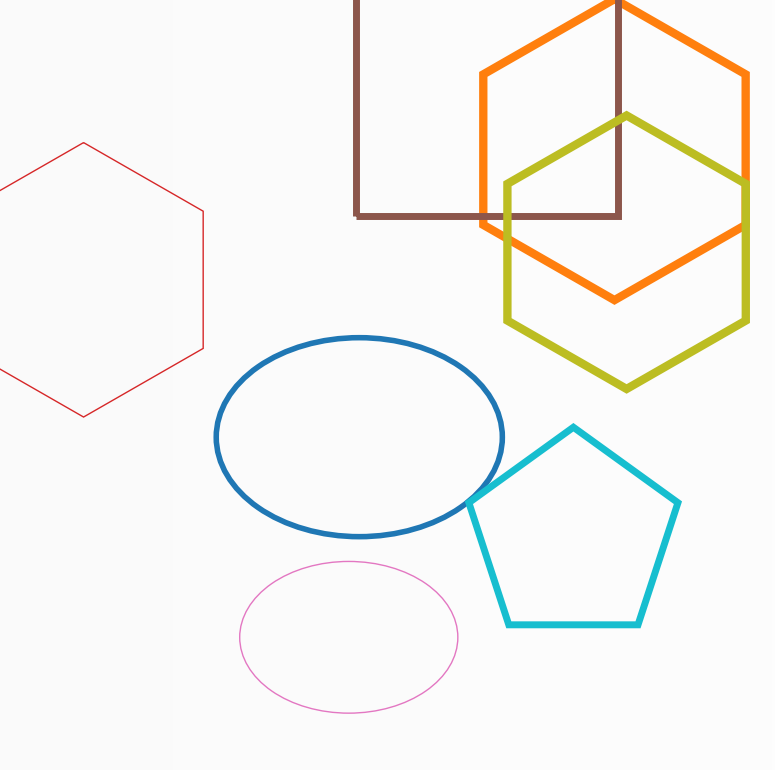[{"shape": "oval", "thickness": 2, "radius": 0.92, "center": [0.464, 0.432]}, {"shape": "hexagon", "thickness": 3, "radius": 0.98, "center": [0.793, 0.806]}, {"shape": "hexagon", "thickness": 0.5, "radius": 0.89, "center": [0.108, 0.637]}, {"shape": "square", "thickness": 2.5, "radius": 0.85, "center": [0.628, 0.888]}, {"shape": "oval", "thickness": 0.5, "radius": 0.7, "center": [0.45, 0.172]}, {"shape": "hexagon", "thickness": 3, "radius": 0.89, "center": [0.809, 0.672]}, {"shape": "pentagon", "thickness": 2.5, "radius": 0.71, "center": [0.74, 0.303]}]